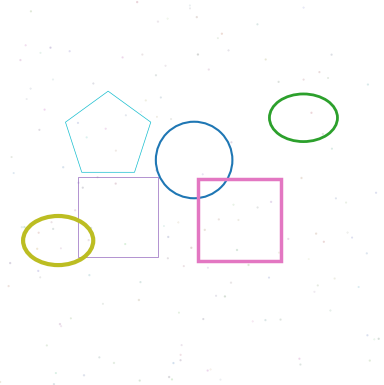[{"shape": "circle", "thickness": 1.5, "radius": 0.5, "center": [0.504, 0.584]}, {"shape": "oval", "thickness": 2, "radius": 0.44, "center": [0.788, 0.694]}, {"shape": "square", "thickness": 0.5, "radius": 0.52, "center": [0.306, 0.436]}, {"shape": "square", "thickness": 2.5, "radius": 0.54, "center": [0.622, 0.429]}, {"shape": "oval", "thickness": 3, "radius": 0.46, "center": [0.151, 0.375]}, {"shape": "pentagon", "thickness": 0.5, "radius": 0.58, "center": [0.281, 0.647]}]